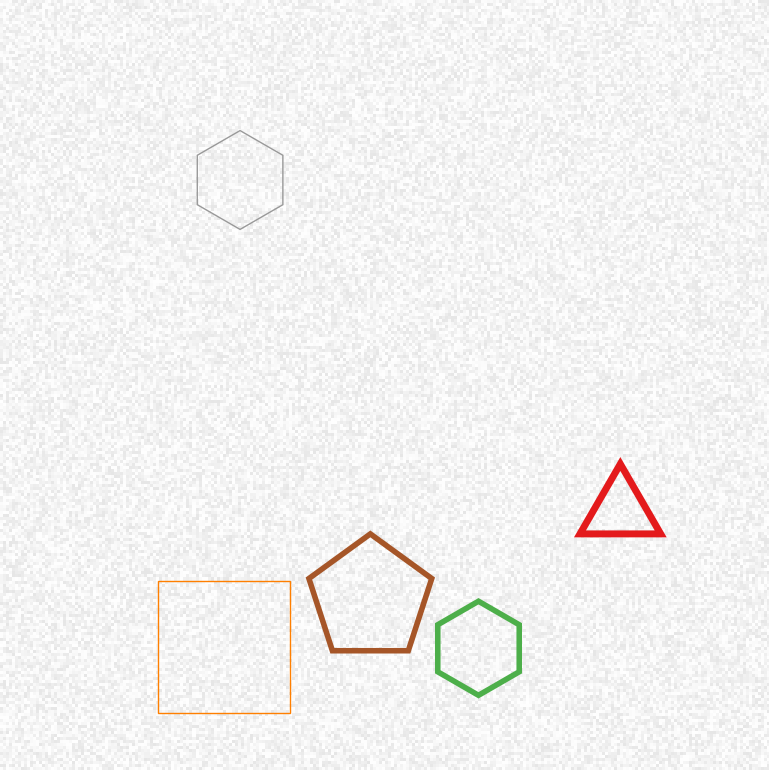[{"shape": "triangle", "thickness": 2.5, "radius": 0.3, "center": [0.806, 0.337]}, {"shape": "hexagon", "thickness": 2, "radius": 0.31, "center": [0.621, 0.158]}, {"shape": "square", "thickness": 0.5, "radius": 0.43, "center": [0.291, 0.16]}, {"shape": "pentagon", "thickness": 2, "radius": 0.42, "center": [0.481, 0.223]}, {"shape": "hexagon", "thickness": 0.5, "radius": 0.32, "center": [0.312, 0.766]}]